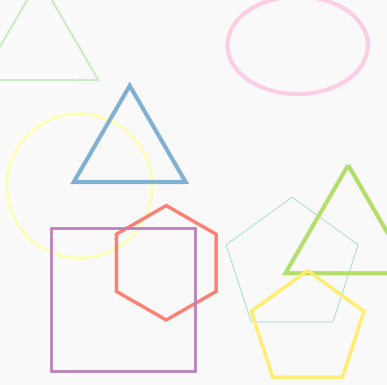[{"shape": "pentagon", "thickness": 0.5, "radius": 0.9, "center": [0.754, 0.309]}, {"shape": "circle", "thickness": 2, "radius": 0.94, "center": [0.205, 0.517]}, {"shape": "hexagon", "thickness": 2.5, "radius": 0.74, "center": [0.429, 0.317]}, {"shape": "triangle", "thickness": 3, "radius": 0.83, "center": [0.335, 0.611]}, {"shape": "triangle", "thickness": 3, "radius": 0.94, "center": [0.899, 0.384]}, {"shape": "oval", "thickness": 3, "radius": 0.91, "center": [0.768, 0.883]}, {"shape": "square", "thickness": 2, "radius": 0.93, "center": [0.318, 0.223]}, {"shape": "triangle", "thickness": 1.5, "radius": 0.88, "center": [0.102, 0.88]}, {"shape": "pentagon", "thickness": 2.5, "radius": 0.76, "center": [0.794, 0.144]}]